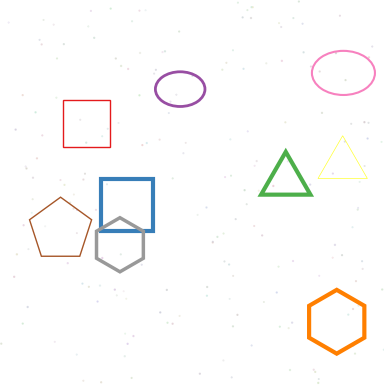[{"shape": "square", "thickness": 1, "radius": 0.31, "center": [0.225, 0.679]}, {"shape": "square", "thickness": 3, "radius": 0.34, "center": [0.329, 0.467]}, {"shape": "triangle", "thickness": 3, "radius": 0.37, "center": [0.742, 0.531]}, {"shape": "oval", "thickness": 2, "radius": 0.32, "center": [0.468, 0.768]}, {"shape": "hexagon", "thickness": 3, "radius": 0.41, "center": [0.875, 0.164]}, {"shape": "triangle", "thickness": 0.5, "radius": 0.37, "center": [0.89, 0.573]}, {"shape": "pentagon", "thickness": 1, "radius": 0.42, "center": [0.157, 0.403]}, {"shape": "oval", "thickness": 1.5, "radius": 0.41, "center": [0.892, 0.811]}, {"shape": "hexagon", "thickness": 2.5, "radius": 0.35, "center": [0.312, 0.364]}]